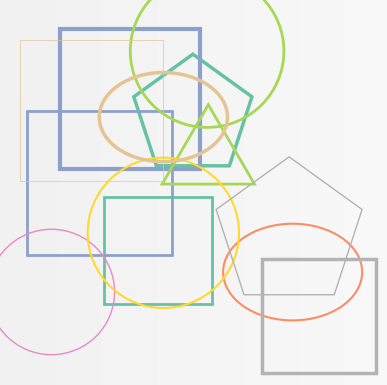[{"shape": "pentagon", "thickness": 2.5, "radius": 0.8, "center": [0.498, 0.699]}, {"shape": "square", "thickness": 2, "radius": 0.7, "center": [0.408, 0.35]}, {"shape": "oval", "thickness": 1.5, "radius": 0.9, "center": [0.755, 0.293]}, {"shape": "square", "thickness": 2, "radius": 0.93, "center": [0.257, 0.525]}, {"shape": "square", "thickness": 3, "radius": 0.91, "center": [0.335, 0.743]}, {"shape": "circle", "thickness": 1, "radius": 0.81, "center": [0.133, 0.242]}, {"shape": "circle", "thickness": 2, "radius": 0.99, "center": [0.534, 0.867]}, {"shape": "triangle", "thickness": 2, "radius": 0.69, "center": [0.538, 0.591]}, {"shape": "circle", "thickness": 1.5, "radius": 0.98, "center": [0.422, 0.395]}, {"shape": "oval", "thickness": 2.5, "radius": 0.83, "center": [0.422, 0.696]}, {"shape": "square", "thickness": 0.5, "radius": 0.92, "center": [0.236, 0.713]}, {"shape": "pentagon", "thickness": 1, "radius": 0.99, "center": [0.746, 0.395]}, {"shape": "square", "thickness": 2.5, "radius": 0.74, "center": [0.823, 0.179]}]